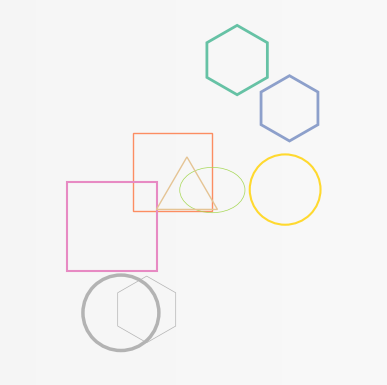[{"shape": "hexagon", "thickness": 2, "radius": 0.45, "center": [0.612, 0.844]}, {"shape": "square", "thickness": 1, "radius": 0.51, "center": [0.446, 0.554]}, {"shape": "hexagon", "thickness": 2, "radius": 0.42, "center": [0.747, 0.719]}, {"shape": "square", "thickness": 1.5, "radius": 0.58, "center": [0.289, 0.412]}, {"shape": "oval", "thickness": 0.5, "radius": 0.42, "center": [0.548, 0.506]}, {"shape": "circle", "thickness": 1.5, "radius": 0.46, "center": [0.736, 0.508]}, {"shape": "triangle", "thickness": 1, "radius": 0.45, "center": [0.482, 0.501]}, {"shape": "circle", "thickness": 2.5, "radius": 0.49, "center": [0.312, 0.188]}, {"shape": "hexagon", "thickness": 0.5, "radius": 0.43, "center": [0.379, 0.196]}]